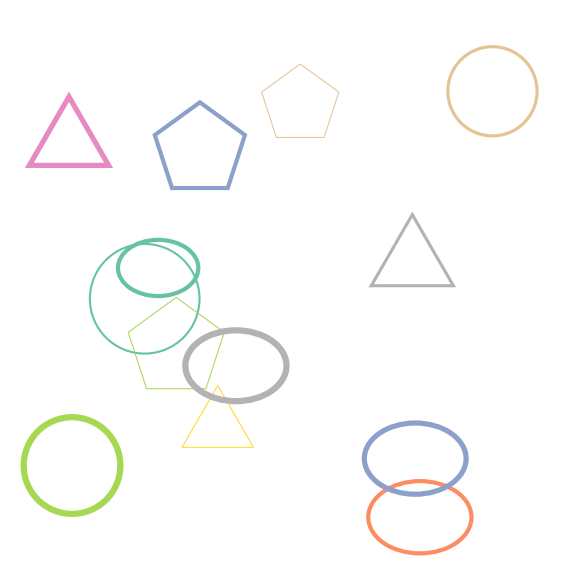[{"shape": "circle", "thickness": 1, "radius": 0.47, "center": [0.251, 0.482]}, {"shape": "oval", "thickness": 2, "radius": 0.35, "center": [0.274, 0.535]}, {"shape": "oval", "thickness": 2, "radius": 0.45, "center": [0.727, 0.103]}, {"shape": "pentagon", "thickness": 2, "radius": 0.41, "center": [0.346, 0.74]}, {"shape": "oval", "thickness": 2.5, "radius": 0.44, "center": [0.719, 0.205]}, {"shape": "triangle", "thickness": 2.5, "radius": 0.4, "center": [0.119, 0.752]}, {"shape": "pentagon", "thickness": 0.5, "radius": 0.44, "center": [0.305, 0.397]}, {"shape": "circle", "thickness": 3, "radius": 0.42, "center": [0.125, 0.193]}, {"shape": "triangle", "thickness": 0.5, "radius": 0.36, "center": [0.377, 0.26]}, {"shape": "circle", "thickness": 1.5, "radius": 0.39, "center": [0.853, 0.841]}, {"shape": "pentagon", "thickness": 0.5, "radius": 0.35, "center": [0.52, 0.818]}, {"shape": "triangle", "thickness": 1.5, "radius": 0.41, "center": [0.714, 0.545]}, {"shape": "oval", "thickness": 3, "radius": 0.44, "center": [0.409, 0.366]}]